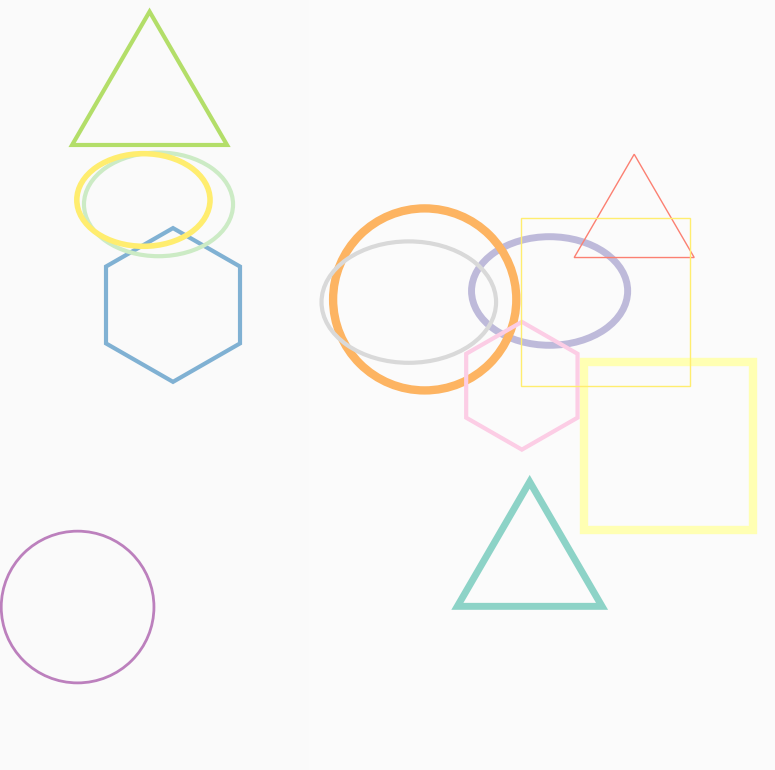[{"shape": "triangle", "thickness": 2.5, "radius": 0.54, "center": [0.683, 0.266]}, {"shape": "square", "thickness": 3, "radius": 0.55, "center": [0.863, 0.42]}, {"shape": "oval", "thickness": 2.5, "radius": 0.5, "center": [0.709, 0.622]}, {"shape": "triangle", "thickness": 0.5, "radius": 0.45, "center": [0.818, 0.71]}, {"shape": "hexagon", "thickness": 1.5, "radius": 0.5, "center": [0.223, 0.604]}, {"shape": "circle", "thickness": 3, "radius": 0.59, "center": [0.548, 0.611]}, {"shape": "triangle", "thickness": 1.5, "radius": 0.58, "center": [0.193, 0.869]}, {"shape": "hexagon", "thickness": 1.5, "radius": 0.41, "center": [0.673, 0.499]}, {"shape": "oval", "thickness": 1.5, "radius": 0.56, "center": [0.527, 0.608]}, {"shape": "circle", "thickness": 1, "radius": 0.49, "center": [0.1, 0.212]}, {"shape": "oval", "thickness": 1.5, "radius": 0.48, "center": [0.205, 0.735]}, {"shape": "oval", "thickness": 2, "radius": 0.43, "center": [0.185, 0.74]}, {"shape": "square", "thickness": 0.5, "radius": 0.54, "center": [0.781, 0.608]}]